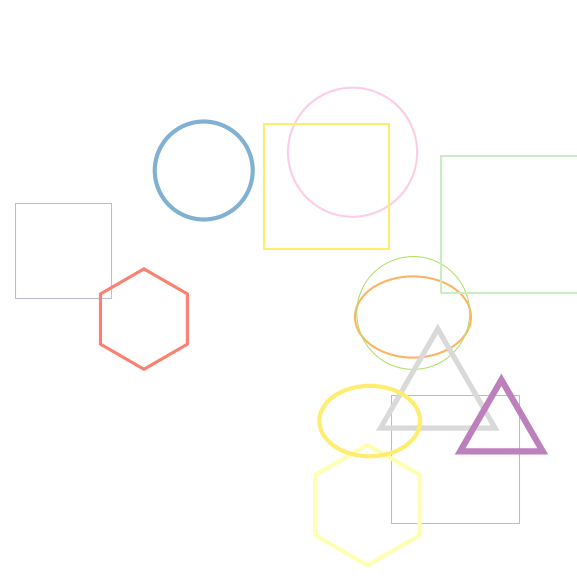[{"shape": "square", "thickness": 0.5, "radius": 0.56, "center": [0.788, 0.204]}, {"shape": "hexagon", "thickness": 2, "radius": 0.52, "center": [0.636, 0.125]}, {"shape": "square", "thickness": 0.5, "radius": 0.41, "center": [0.109, 0.565]}, {"shape": "hexagon", "thickness": 1.5, "radius": 0.43, "center": [0.249, 0.447]}, {"shape": "circle", "thickness": 2, "radius": 0.42, "center": [0.353, 0.704]}, {"shape": "oval", "thickness": 1, "radius": 0.5, "center": [0.715, 0.45]}, {"shape": "circle", "thickness": 0.5, "radius": 0.49, "center": [0.716, 0.457]}, {"shape": "circle", "thickness": 1, "radius": 0.56, "center": [0.611, 0.736]}, {"shape": "triangle", "thickness": 2.5, "radius": 0.57, "center": [0.758, 0.315]}, {"shape": "triangle", "thickness": 3, "radius": 0.41, "center": [0.868, 0.259]}, {"shape": "square", "thickness": 1, "radius": 0.59, "center": [0.882, 0.61]}, {"shape": "square", "thickness": 1, "radius": 0.54, "center": [0.565, 0.676]}, {"shape": "oval", "thickness": 2, "radius": 0.44, "center": [0.64, 0.27]}]